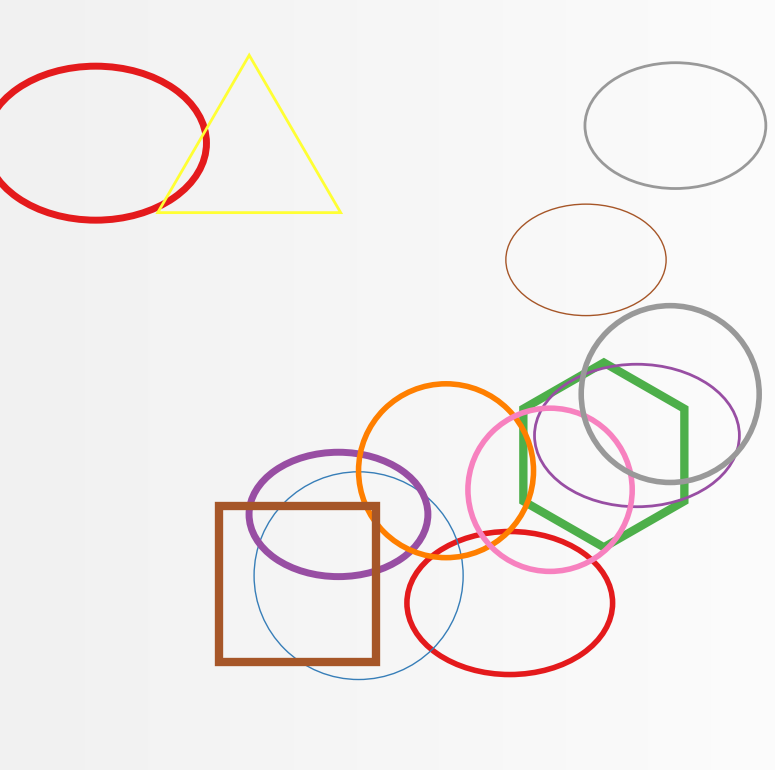[{"shape": "oval", "thickness": 2.5, "radius": 0.71, "center": [0.124, 0.814]}, {"shape": "oval", "thickness": 2, "radius": 0.66, "center": [0.658, 0.217]}, {"shape": "circle", "thickness": 0.5, "radius": 0.67, "center": [0.463, 0.252]}, {"shape": "hexagon", "thickness": 3, "radius": 0.6, "center": [0.779, 0.409]}, {"shape": "oval", "thickness": 2.5, "radius": 0.58, "center": [0.437, 0.332]}, {"shape": "oval", "thickness": 1, "radius": 0.66, "center": [0.822, 0.434]}, {"shape": "circle", "thickness": 2, "radius": 0.56, "center": [0.576, 0.389]}, {"shape": "triangle", "thickness": 1, "radius": 0.68, "center": [0.322, 0.792]}, {"shape": "square", "thickness": 3, "radius": 0.51, "center": [0.384, 0.241]}, {"shape": "oval", "thickness": 0.5, "radius": 0.52, "center": [0.756, 0.663]}, {"shape": "circle", "thickness": 2, "radius": 0.53, "center": [0.71, 0.364]}, {"shape": "circle", "thickness": 2, "radius": 0.57, "center": [0.865, 0.488]}, {"shape": "oval", "thickness": 1, "radius": 0.58, "center": [0.871, 0.837]}]